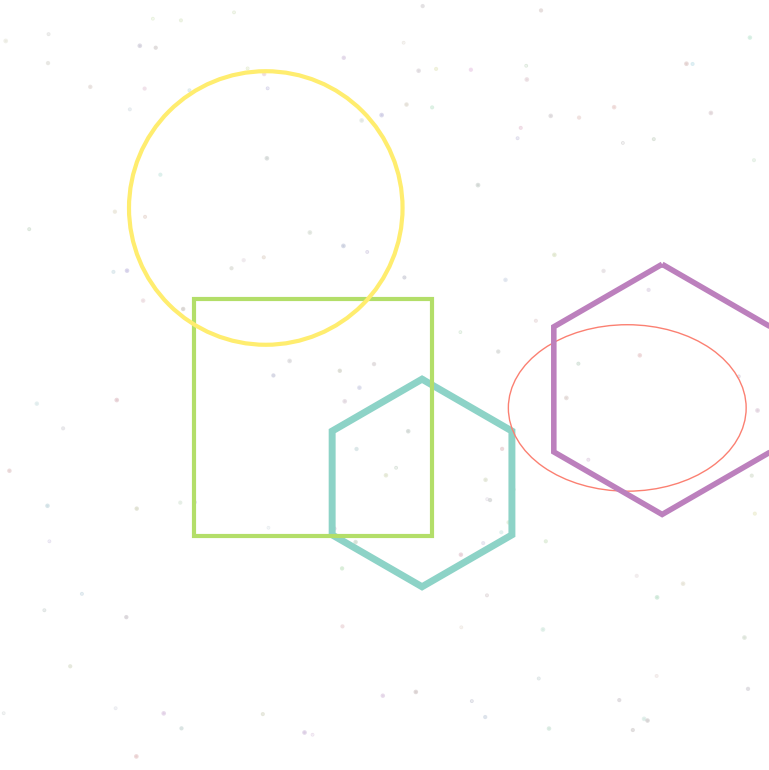[{"shape": "hexagon", "thickness": 2.5, "radius": 0.67, "center": [0.548, 0.373]}, {"shape": "oval", "thickness": 0.5, "radius": 0.77, "center": [0.815, 0.47]}, {"shape": "square", "thickness": 1.5, "radius": 0.77, "center": [0.407, 0.458]}, {"shape": "hexagon", "thickness": 2, "radius": 0.81, "center": [0.86, 0.494]}, {"shape": "circle", "thickness": 1.5, "radius": 0.89, "center": [0.345, 0.73]}]